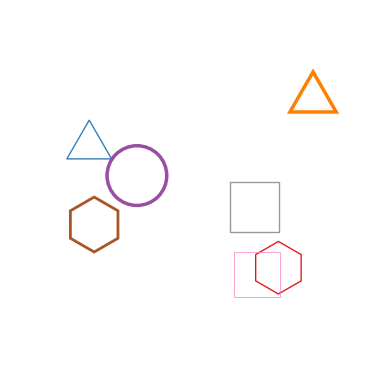[{"shape": "hexagon", "thickness": 1, "radius": 0.34, "center": [0.723, 0.305]}, {"shape": "triangle", "thickness": 1, "radius": 0.34, "center": [0.232, 0.621]}, {"shape": "circle", "thickness": 2.5, "radius": 0.39, "center": [0.356, 0.544]}, {"shape": "triangle", "thickness": 2.5, "radius": 0.35, "center": [0.813, 0.744]}, {"shape": "hexagon", "thickness": 2, "radius": 0.36, "center": [0.245, 0.417]}, {"shape": "square", "thickness": 0.5, "radius": 0.3, "center": [0.668, 0.287]}, {"shape": "square", "thickness": 1, "radius": 0.32, "center": [0.661, 0.462]}]